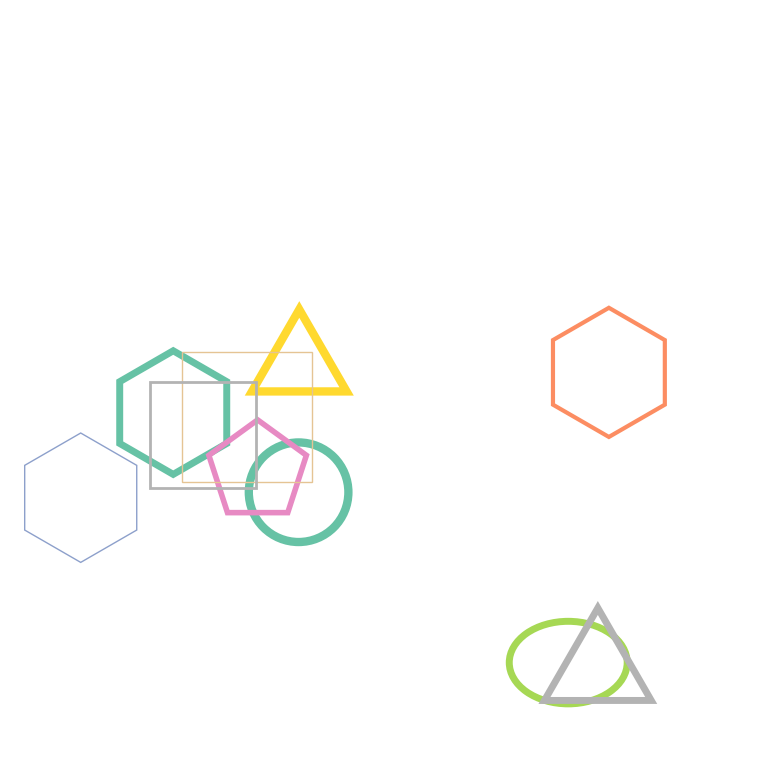[{"shape": "circle", "thickness": 3, "radius": 0.32, "center": [0.388, 0.361]}, {"shape": "hexagon", "thickness": 2.5, "radius": 0.4, "center": [0.225, 0.464]}, {"shape": "hexagon", "thickness": 1.5, "radius": 0.42, "center": [0.791, 0.516]}, {"shape": "hexagon", "thickness": 0.5, "radius": 0.42, "center": [0.105, 0.354]}, {"shape": "pentagon", "thickness": 2, "radius": 0.33, "center": [0.335, 0.388]}, {"shape": "oval", "thickness": 2.5, "radius": 0.38, "center": [0.738, 0.139]}, {"shape": "triangle", "thickness": 3, "radius": 0.35, "center": [0.389, 0.527]}, {"shape": "square", "thickness": 0.5, "radius": 0.42, "center": [0.321, 0.459]}, {"shape": "triangle", "thickness": 2.5, "radius": 0.4, "center": [0.776, 0.13]}, {"shape": "square", "thickness": 1, "radius": 0.34, "center": [0.264, 0.436]}]